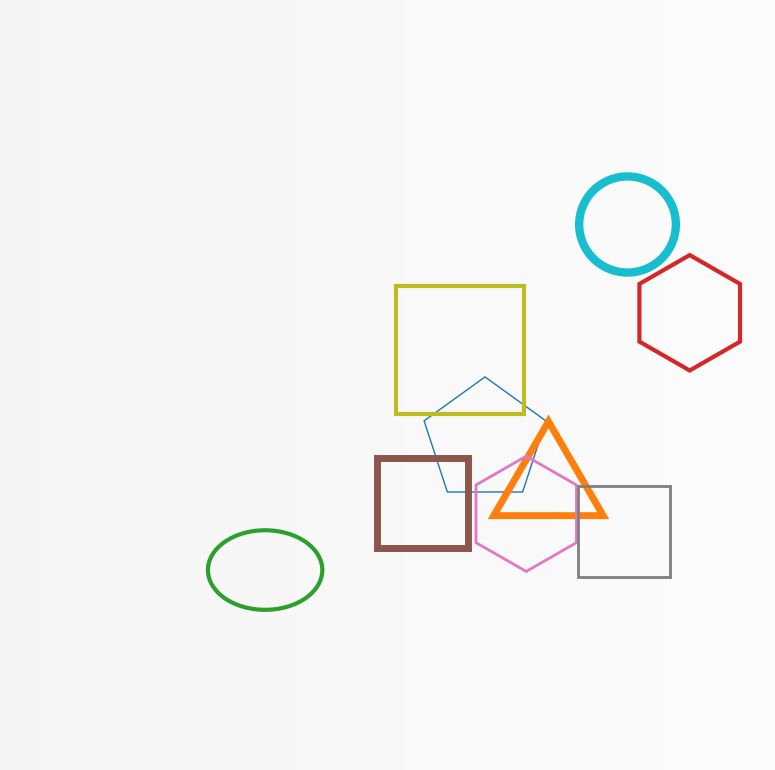[{"shape": "pentagon", "thickness": 0.5, "radius": 0.41, "center": [0.626, 0.428]}, {"shape": "triangle", "thickness": 2.5, "radius": 0.41, "center": [0.708, 0.371]}, {"shape": "oval", "thickness": 1.5, "radius": 0.37, "center": [0.342, 0.26]}, {"shape": "hexagon", "thickness": 1.5, "radius": 0.37, "center": [0.89, 0.594]}, {"shape": "square", "thickness": 2.5, "radius": 0.29, "center": [0.545, 0.346]}, {"shape": "hexagon", "thickness": 1, "radius": 0.37, "center": [0.679, 0.333]}, {"shape": "square", "thickness": 1, "radius": 0.3, "center": [0.805, 0.31]}, {"shape": "square", "thickness": 1.5, "radius": 0.41, "center": [0.593, 0.545]}, {"shape": "circle", "thickness": 3, "radius": 0.31, "center": [0.81, 0.708]}]